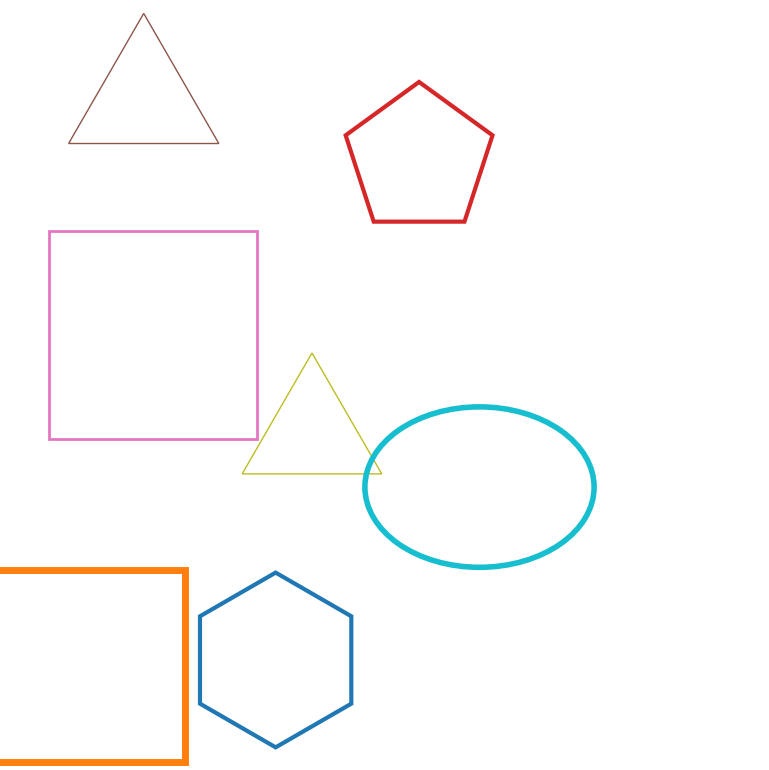[{"shape": "hexagon", "thickness": 1.5, "radius": 0.57, "center": [0.358, 0.143]}, {"shape": "square", "thickness": 2.5, "radius": 0.62, "center": [0.115, 0.134]}, {"shape": "pentagon", "thickness": 1.5, "radius": 0.5, "center": [0.544, 0.793]}, {"shape": "triangle", "thickness": 0.5, "radius": 0.56, "center": [0.187, 0.87]}, {"shape": "square", "thickness": 1, "radius": 0.68, "center": [0.199, 0.565]}, {"shape": "triangle", "thickness": 0.5, "radius": 0.52, "center": [0.405, 0.437]}, {"shape": "oval", "thickness": 2, "radius": 0.74, "center": [0.623, 0.367]}]